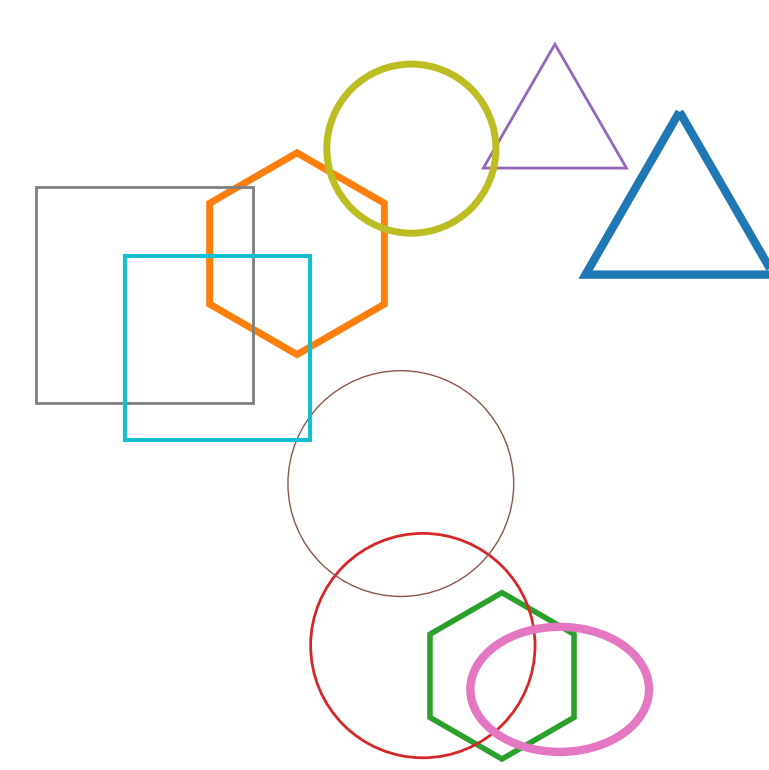[{"shape": "triangle", "thickness": 3, "radius": 0.7, "center": [0.882, 0.714]}, {"shape": "hexagon", "thickness": 2.5, "radius": 0.65, "center": [0.386, 0.671]}, {"shape": "hexagon", "thickness": 2, "radius": 0.54, "center": [0.652, 0.122]}, {"shape": "circle", "thickness": 1, "radius": 0.73, "center": [0.549, 0.162]}, {"shape": "triangle", "thickness": 1, "radius": 0.54, "center": [0.721, 0.835]}, {"shape": "circle", "thickness": 0.5, "radius": 0.73, "center": [0.521, 0.372]}, {"shape": "oval", "thickness": 3, "radius": 0.58, "center": [0.727, 0.105]}, {"shape": "square", "thickness": 1, "radius": 0.7, "center": [0.188, 0.617]}, {"shape": "circle", "thickness": 2.5, "radius": 0.55, "center": [0.534, 0.807]}, {"shape": "square", "thickness": 1.5, "radius": 0.6, "center": [0.283, 0.549]}]